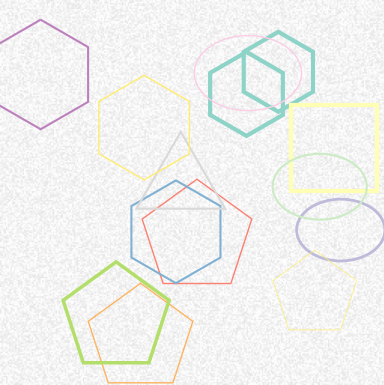[{"shape": "hexagon", "thickness": 3, "radius": 0.52, "center": [0.723, 0.813]}, {"shape": "hexagon", "thickness": 3, "radius": 0.54, "center": [0.64, 0.756]}, {"shape": "square", "thickness": 3, "radius": 0.56, "center": [0.867, 0.616]}, {"shape": "oval", "thickness": 2, "radius": 0.57, "center": [0.885, 0.402]}, {"shape": "pentagon", "thickness": 1, "radius": 0.75, "center": [0.512, 0.385]}, {"shape": "hexagon", "thickness": 1.5, "radius": 0.67, "center": [0.457, 0.398]}, {"shape": "pentagon", "thickness": 1, "radius": 0.71, "center": [0.365, 0.121]}, {"shape": "pentagon", "thickness": 2.5, "radius": 0.72, "center": [0.302, 0.175]}, {"shape": "oval", "thickness": 1, "radius": 0.7, "center": [0.644, 0.81]}, {"shape": "triangle", "thickness": 1.5, "radius": 0.67, "center": [0.47, 0.524]}, {"shape": "hexagon", "thickness": 1.5, "radius": 0.71, "center": [0.106, 0.807]}, {"shape": "oval", "thickness": 1.5, "radius": 0.61, "center": [0.83, 0.515]}, {"shape": "hexagon", "thickness": 1, "radius": 0.68, "center": [0.374, 0.668]}, {"shape": "pentagon", "thickness": 0.5, "radius": 0.57, "center": [0.817, 0.236]}]